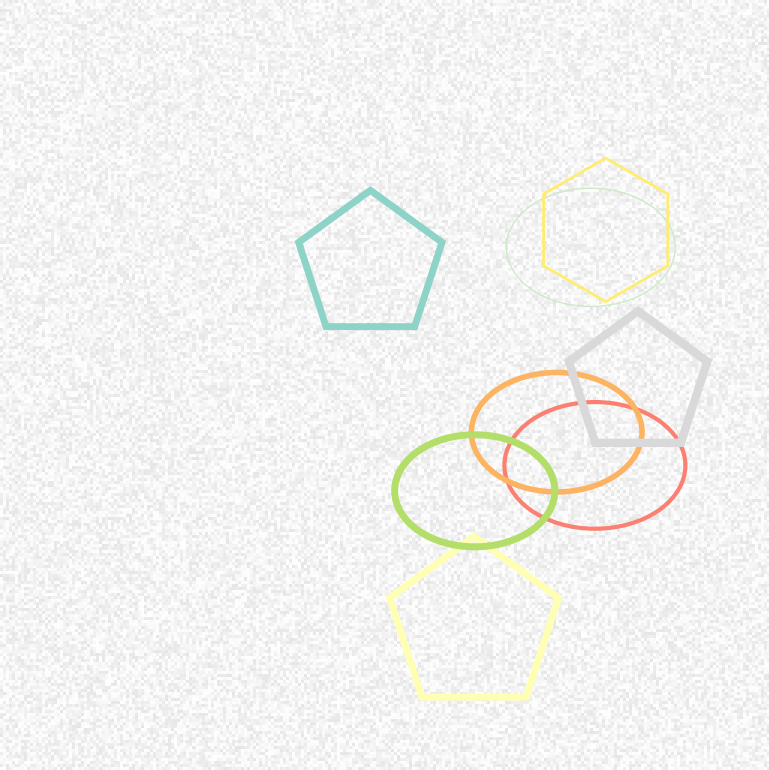[{"shape": "pentagon", "thickness": 2.5, "radius": 0.49, "center": [0.481, 0.655]}, {"shape": "pentagon", "thickness": 2.5, "radius": 0.58, "center": [0.616, 0.188]}, {"shape": "oval", "thickness": 1.5, "radius": 0.59, "center": [0.773, 0.396]}, {"shape": "oval", "thickness": 2, "radius": 0.55, "center": [0.723, 0.439]}, {"shape": "oval", "thickness": 2.5, "radius": 0.52, "center": [0.617, 0.363]}, {"shape": "pentagon", "thickness": 3, "radius": 0.47, "center": [0.829, 0.501]}, {"shape": "oval", "thickness": 0.5, "radius": 0.55, "center": [0.767, 0.679]}, {"shape": "hexagon", "thickness": 1, "radius": 0.47, "center": [0.787, 0.701]}]